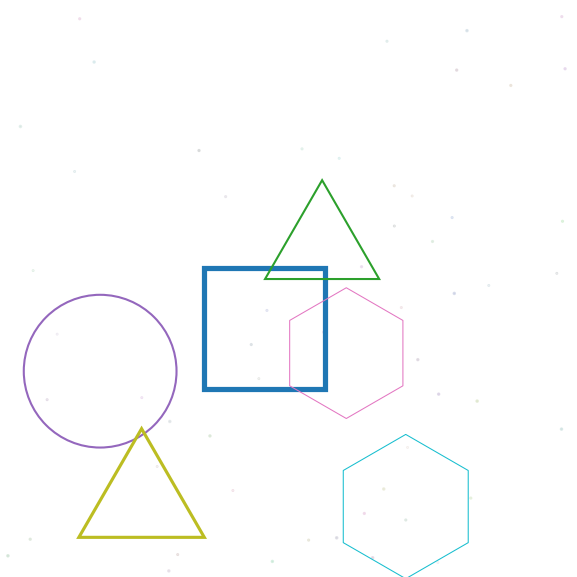[{"shape": "square", "thickness": 2.5, "radius": 0.52, "center": [0.458, 0.431]}, {"shape": "triangle", "thickness": 1, "radius": 0.57, "center": [0.558, 0.573]}, {"shape": "circle", "thickness": 1, "radius": 0.66, "center": [0.173, 0.356]}, {"shape": "hexagon", "thickness": 0.5, "radius": 0.57, "center": [0.6, 0.388]}, {"shape": "triangle", "thickness": 1.5, "radius": 0.63, "center": [0.245, 0.131]}, {"shape": "hexagon", "thickness": 0.5, "radius": 0.62, "center": [0.703, 0.122]}]